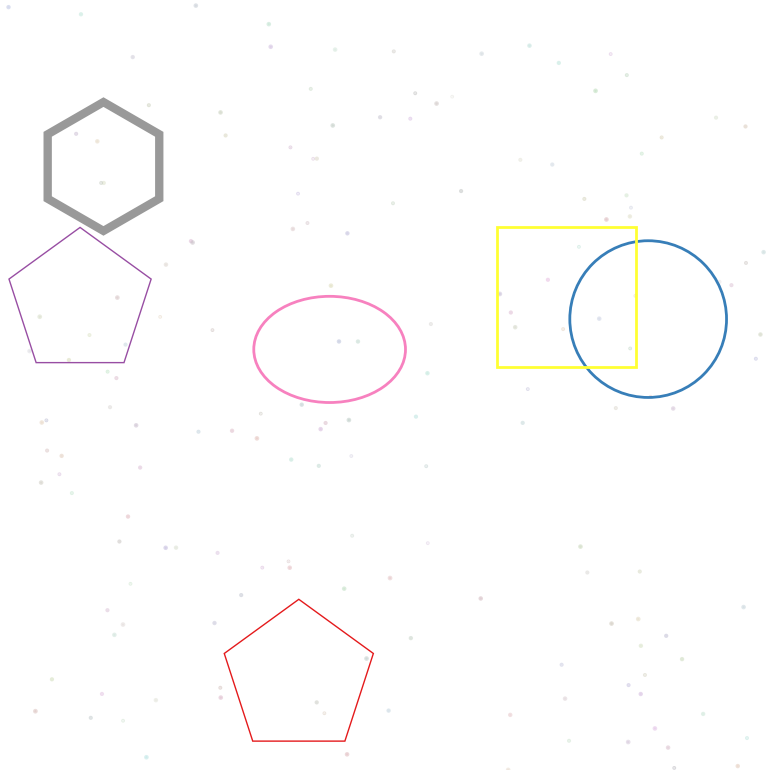[{"shape": "pentagon", "thickness": 0.5, "radius": 0.51, "center": [0.388, 0.12]}, {"shape": "circle", "thickness": 1, "radius": 0.51, "center": [0.842, 0.586]}, {"shape": "pentagon", "thickness": 0.5, "radius": 0.49, "center": [0.104, 0.608]}, {"shape": "square", "thickness": 1, "radius": 0.45, "center": [0.736, 0.615]}, {"shape": "oval", "thickness": 1, "radius": 0.49, "center": [0.428, 0.546]}, {"shape": "hexagon", "thickness": 3, "radius": 0.42, "center": [0.134, 0.784]}]